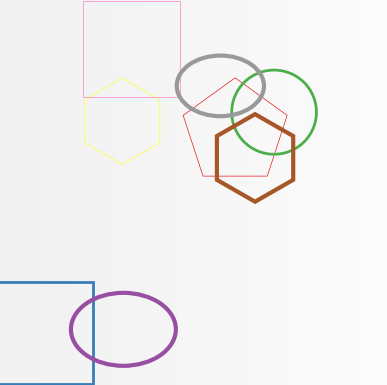[{"shape": "pentagon", "thickness": 0.5, "radius": 0.71, "center": [0.607, 0.657]}, {"shape": "square", "thickness": 2, "radius": 0.67, "center": [0.108, 0.135]}, {"shape": "circle", "thickness": 2, "radius": 0.55, "center": [0.707, 0.709]}, {"shape": "oval", "thickness": 3, "radius": 0.68, "center": [0.318, 0.145]}, {"shape": "hexagon", "thickness": 0.5, "radius": 0.56, "center": [0.315, 0.685]}, {"shape": "hexagon", "thickness": 3, "radius": 0.57, "center": [0.658, 0.59]}, {"shape": "square", "thickness": 0.5, "radius": 0.63, "center": [0.34, 0.873]}, {"shape": "oval", "thickness": 3, "radius": 0.56, "center": [0.569, 0.777]}]